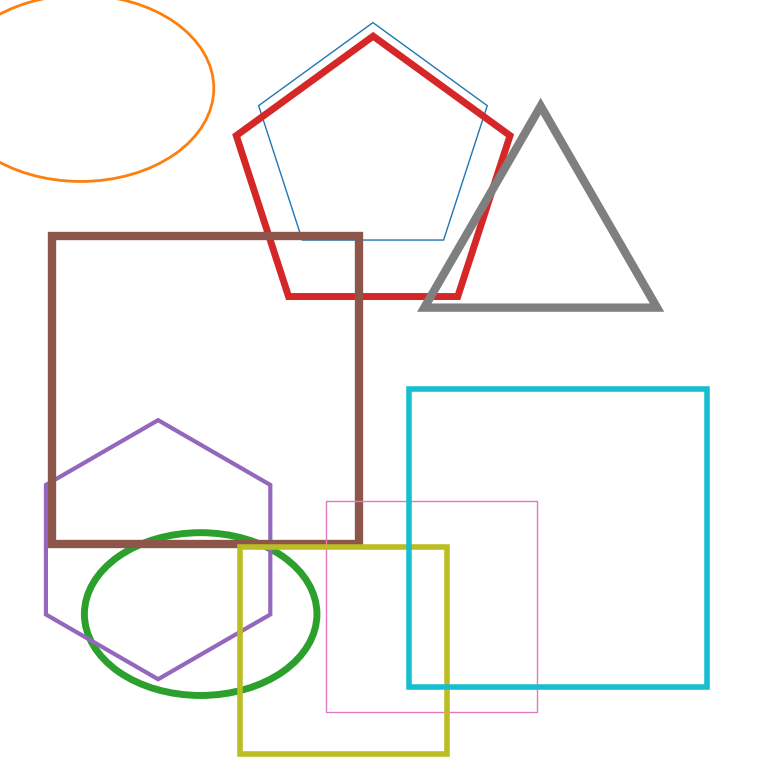[{"shape": "pentagon", "thickness": 0.5, "radius": 0.78, "center": [0.484, 0.815]}, {"shape": "oval", "thickness": 1, "radius": 0.86, "center": [0.105, 0.885]}, {"shape": "oval", "thickness": 2.5, "radius": 0.75, "center": [0.261, 0.203]}, {"shape": "pentagon", "thickness": 2.5, "radius": 0.93, "center": [0.485, 0.766]}, {"shape": "hexagon", "thickness": 1.5, "radius": 0.84, "center": [0.205, 0.286]}, {"shape": "square", "thickness": 3, "radius": 1.0, "center": [0.267, 0.494]}, {"shape": "square", "thickness": 0.5, "radius": 0.69, "center": [0.561, 0.212]}, {"shape": "triangle", "thickness": 3, "radius": 0.87, "center": [0.702, 0.688]}, {"shape": "square", "thickness": 2, "radius": 0.67, "center": [0.446, 0.155]}, {"shape": "square", "thickness": 2, "radius": 0.97, "center": [0.725, 0.301]}]